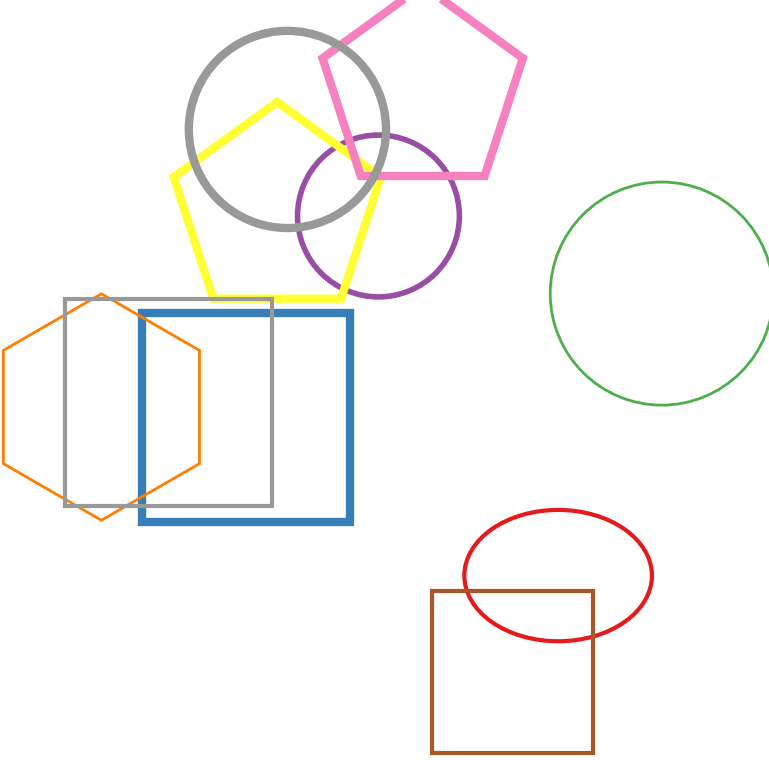[{"shape": "oval", "thickness": 1.5, "radius": 0.61, "center": [0.725, 0.252]}, {"shape": "square", "thickness": 3, "radius": 0.68, "center": [0.32, 0.458]}, {"shape": "circle", "thickness": 1, "radius": 0.72, "center": [0.859, 0.619]}, {"shape": "circle", "thickness": 2, "radius": 0.53, "center": [0.491, 0.72]}, {"shape": "hexagon", "thickness": 1, "radius": 0.74, "center": [0.132, 0.471]}, {"shape": "pentagon", "thickness": 3, "radius": 0.71, "center": [0.36, 0.726]}, {"shape": "square", "thickness": 1.5, "radius": 0.52, "center": [0.666, 0.127]}, {"shape": "pentagon", "thickness": 3, "radius": 0.68, "center": [0.549, 0.882]}, {"shape": "circle", "thickness": 3, "radius": 0.64, "center": [0.373, 0.832]}, {"shape": "square", "thickness": 1.5, "radius": 0.67, "center": [0.219, 0.478]}]